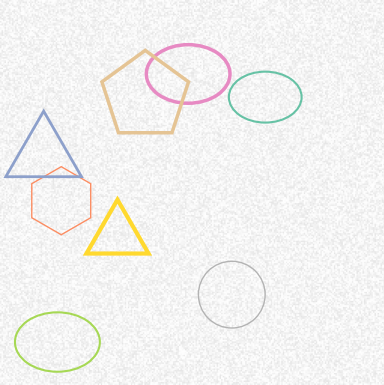[{"shape": "oval", "thickness": 1.5, "radius": 0.47, "center": [0.689, 0.748]}, {"shape": "hexagon", "thickness": 1, "radius": 0.44, "center": [0.159, 0.479]}, {"shape": "triangle", "thickness": 2, "radius": 0.57, "center": [0.113, 0.598]}, {"shape": "oval", "thickness": 2.5, "radius": 0.54, "center": [0.489, 0.808]}, {"shape": "oval", "thickness": 1.5, "radius": 0.55, "center": [0.149, 0.112]}, {"shape": "triangle", "thickness": 3, "radius": 0.47, "center": [0.305, 0.388]}, {"shape": "pentagon", "thickness": 2.5, "radius": 0.59, "center": [0.377, 0.751]}, {"shape": "circle", "thickness": 1, "radius": 0.43, "center": [0.602, 0.235]}]